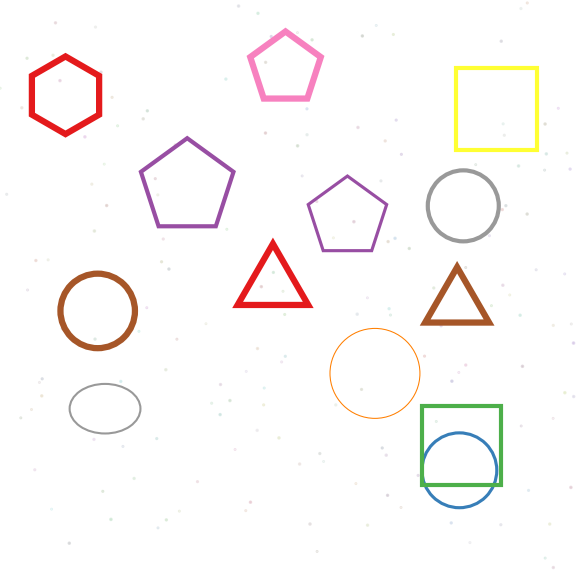[{"shape": "hexagon", "thickness": 3, "radius": 0.34, "center": [0.113, 0.834]}, {"shape": "triangle", "thickness": 3, "radius": 0.35, "center": [0.473, 0.506]}, {"shape": "circle", "thickness": 1.5, "radius": 0.32, "center": [0.795, 0.185]}, {"shape": "square", "thickness": 2, "radius": 0.34, "center": [0.799, 0.228]}, {"shape": "pentagon", "thickness": 2, "radius": 0.42, "center": [0.324, 0.676]}, {"shape": "pentagon", "thickness": 1.5, "radius": 0.36, "center": [0.602, 0.623]}, {"shape": "circle", "thickness": 0.5, "radius": 0.39, "center": [0.649, 0.353]}, {"shape": "square", "thickness": 2, "radius": 0.35, "center": [0.86, 0.81]}, {"shape": "circle", "thickness": 3, "radius": 0.32, "center": [0.169, 0.461]}, {"shape": "triangle", "thickness": 3, "radius": 0.32, "center": [0.792, 0.473]}, {"shape": "pentagon", "thickness": 3, "radius": 0.32, "center": [0.494, 0.88]}, {"shape": "oval", "thickness": 1, "radius": 0.31, "center": [0.182, 0.291]}, {"shape": "circle", "thickness": 2, "radius": 0.31, "center": [0.802, 0.643]}]